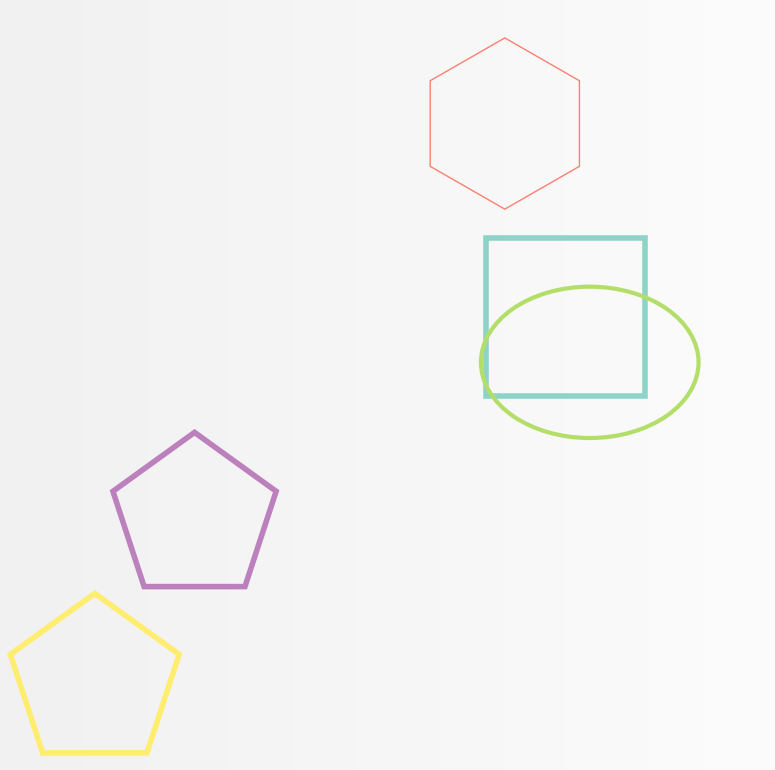[{"shape": "square", "thickness": 2, "radius": 0.51, "center": [0.73, 0.589]}, {"shape": "hexagon", "thickness": 0.5, "radius": 0.56, "center": [0.651, 0.84]}, {"shape": "oval", "thickness": 1.5, "radius": 0.7, "center": [0.761, 0.529]}, {"shape": "pentagon", "thickness": 2, "radius": 0.55, "center": [0.251, 0.328]}, {"shape": "pentagon", "thickness": 2, "radius": 0.57, "center": [0.122, 0.115]}]